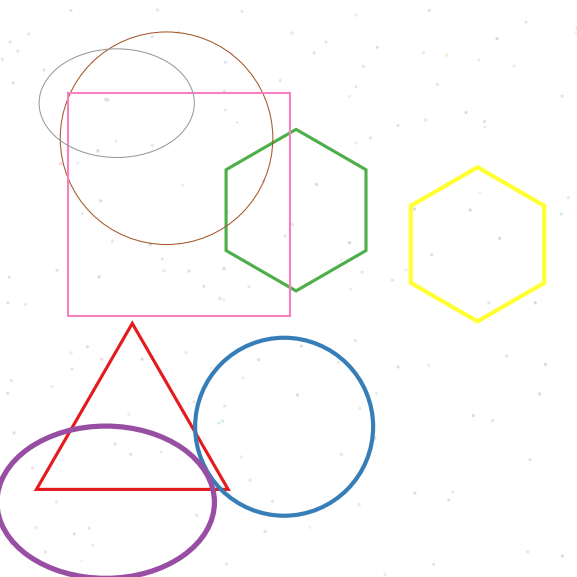[{"shape": "triangle", "thickness": 1.5, "radius": 0.96, "center": [0.229, 0.248]}, {"shape": "circle", "thickness": 2, "radius": 0.77, "center": [0.492, 0.26]}, {"shape": "hexagon", "thickness": 1.5, "radius": 0.7, "center": [0.513, 0.635]}, {"shape": "oval", "thickness": 2.5, "radius": 0.94, "center": [0.183, 0.13]}, {"shape": "hexagon", "thickness": 2, "radius": 0.67, "center": [0.827, 0.576]}, {"shape": "circle", "thickness": 0.5, "radius": 0.92, "center": [0.288, 0.76]}, {"shape": "square", "thickness": 1, "radius": 0.96, "center": [0.31, 0.646]}, {"shape": "oval", "thickness": 0.5, "radius": 0.67, "center": [0.202, 0.821]}]